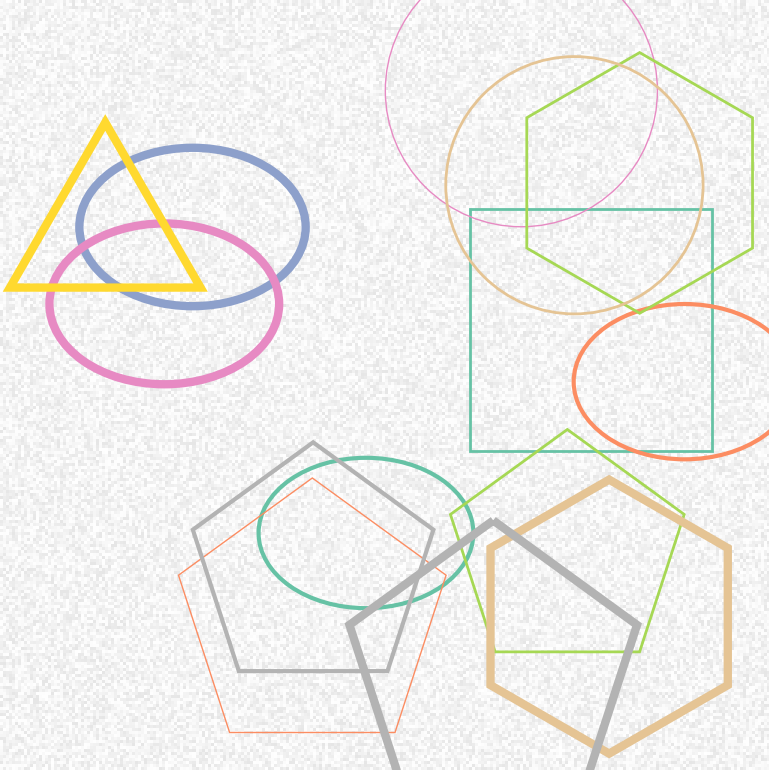[{"shape": "oval", "thickness": 1.5, "radius": 0.7, "center": [0.475, 0.308]}, {"shape": "square", "thickness": 1, "radius": 0.79, "center": [0.768, 0.571]}, {"shape": "oval", "thickness": 1.5, "radius": 0.72, "center": [0.889, 0.504]}, {"shape": "pentagon", "thickness": 0.5, "radius": 0.91, "center": [0.406, 0.197]}, {"shape": "oval", "thickness": 3, "radius": 0.73, "center": [0.25, 0.705]}, {"shape": "oval", "thickness": 3, "radius": 0.75, "center": [0.213, 0.605]}, {"shape": "circle", "thickness": 0.5, "radius": 0.88, "center": [0.677, 0.882]}, {"shape": "hexagon", "thickness": 1, "radius": 0.85, "center": [0.831, 0.762]}, {"shape": "pentagon", "thickness": 1, "radius": 0.8, "center": [0.737, 0.283]}, {"shape": "triangle", "thickness": 3, "radius": 0.71, "center": [0.137, 0.698]}, {"shape": "circle", "thickness": 1, "radius": 0.84, "center": [0.746, 0.759]}, {"shape": "hexagon", "thickness": 3, "radius": 0.89, "center": [0.791, 0.199]}, {"shape": "pentagon", "thickness": 1.5, "radius": 0.82, "center": [0.407, 0.261]}, {"shape": "pentagon", "thickness": 3, "radius": 0.98, "center": [0.641, 0.128]}]